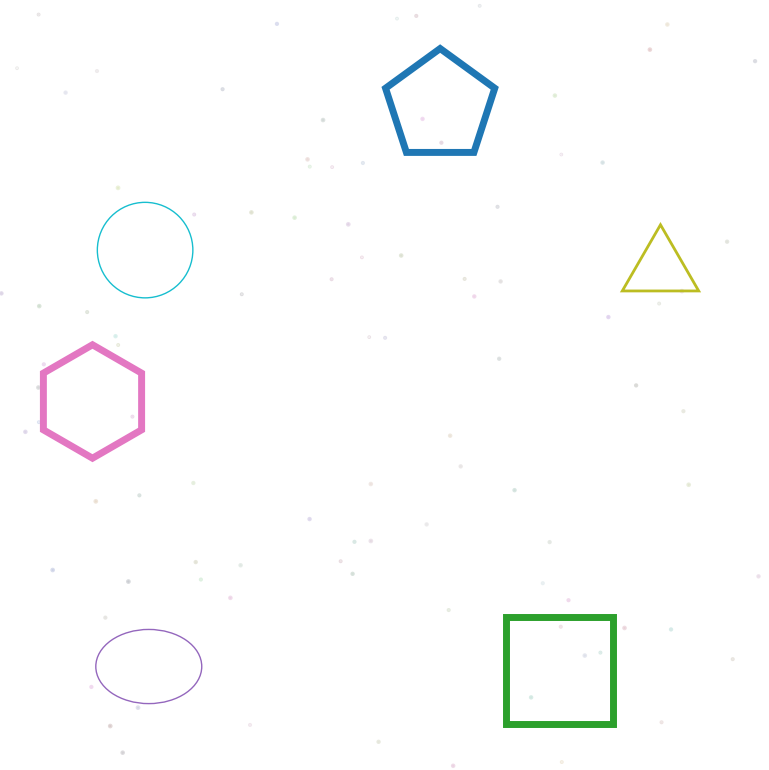[{"shape": "pentagon", "thickness": 2.5, "radius": 0.37, "center": [0.572, 0.862]}, {"shape": "square", "thickness": 2.5, "radius": 0.35, "center": [0.727, 0.129]}, {"shape": "oval", "thickness": 0.5, "radius": 0.34, "center": [0.193, 0.134]}, {"shape": "hexagon", "thickness": 2.5, "radius": 0.37, "center": [0.12, 0.479]}, {"shape": "triangle", "thickness": 1, "radius": 0.29, "center": [0.858, 0.651]}, {"shape": "circle", "thickness": 0.5, "radius": 0.31, "center": [0.188, 0.675]}]